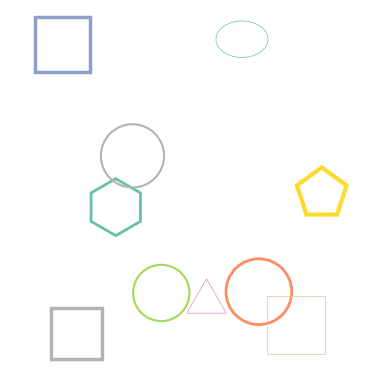[{"shape": "hexagon", "thickness": 2, "radius": 0.37, "center": [0.301, 0.462]}, {"shape": "oval", "thickness": 0.5, "radius": 0.34, "center": [0.629, 0.898]}, {"shape": "circle", "thickness": 2, "radius": 0.43, "center": [0.672, 0.242]}, {"shape": "square", "thickness": 2.5, "radius": 0.36, "center": [0.161, 0.885]}, {"shape": "triangle", "thickness": 0.5, "radius": 0.3, "center": [0.536, 0.216]}, {"shape": "circle", "thickness": 1.5, "radius": 0.37, "center": [0.419, 0.239]}, {"shape": "pentagon", "thickness": 3, "radius": 0.34, "center": [0.836, 0.497]}, {"shape": "square", "thickness": 0.5, "radius": 0.38, "center": [0.769, 0.157]}, {"shape": "circle", "thickness": 1.5, "radius": 0.41, "center": [0.344, 0.595]}, {"shape": "square", "thickness": 2.5, "radius": 0.33, "center": [0.199, 0.134]}]